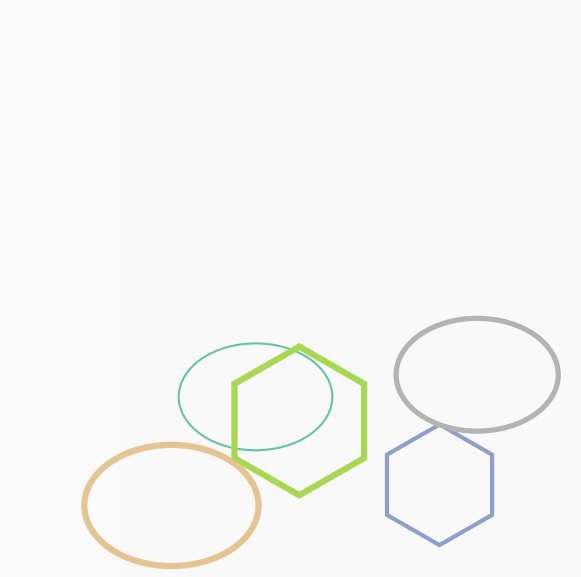[{"shape": "oval", "thickness": 1, "radius": 0.66, "center": [0.44, 0.312]}, {"shape": "hexagon", "thickness": 2, "radius": 0.52, "center": [0.756, 0.16]}, {"shape": "hexagon", "thickness": 3, "radius": 0.64, "center": [0.515, 0.27]}, {"shape": "oval", "thickness": 3, "radius": 0.75, "center": [0.295, 0.124]}, {"shape": "oval", "thickness": 2.5, "radius": 0.7, "center": [0.821, 0.35]}]